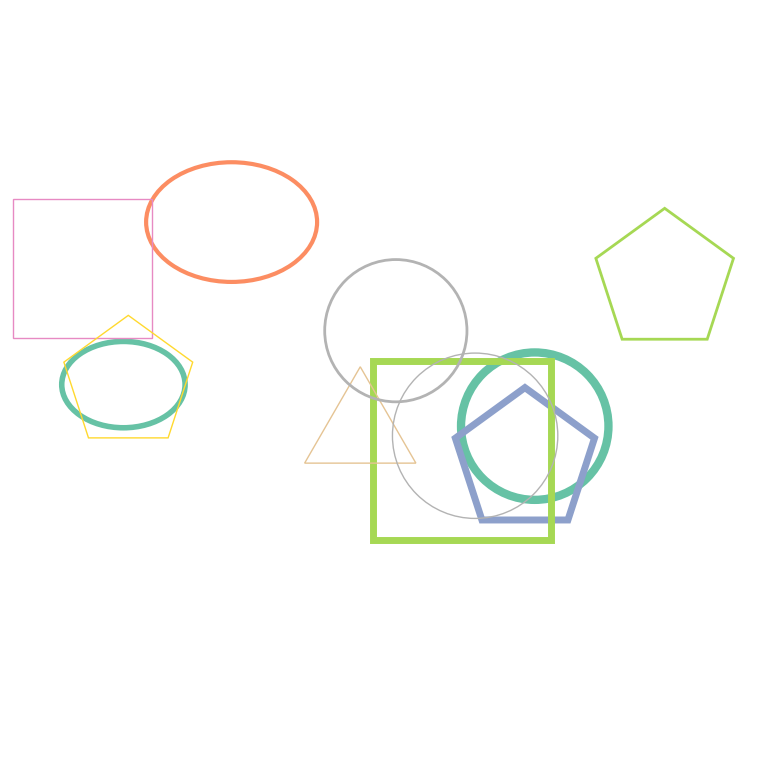[{"shape": "circle", "thickness": 3, "radius": 0.48, "center": [0.694, 0.447]}, {"shape": "oval", "thickness": 2, "radius": 0.4, "center": [0.16, 0.501]}, {"shape": "oval", "thickness": 1.5, "radius": 0.56, "center": [0.301, 0.712]}, {"shape": "pentagon", "thickness": 2.5, "radius": 0.48, "center": [0.682, 0.402]}, {"shape": "square", "thickness": 0.5, "radius": 0.45, "center": [0.107, 0.651]}, {"shape": "square", "thickness": 2.5, "radius": 0.58, "center": [0.6, 0.415]}, {"shape": "pentagon", "thickness": 1, "radius": 0.47, "center": [0.863, 0.635]}, {"shape": "pentagon", "thickness": 0.5, "radius": 0.44, "center": [0.167, 0.502]}, {"shape": "triangle", "thickness": 0.5, "radius": 0.42, "center": [0.468, 0.44]}, {"shape": "circle", "thickness": 0.5, "radius": 0.54, "center": [0.617, 0.434]}, {"shape": "circle", "thickness": 1, "radius": 0.46, "center": [0.514, 0.571]}]